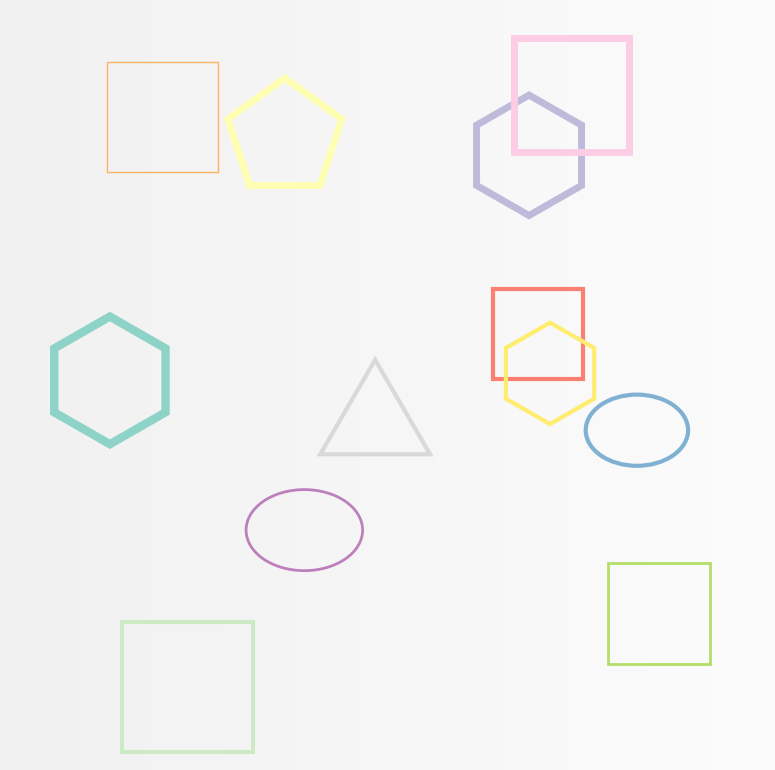[{"shape": "hexagon", "thickness": 3, "radius": 0.41, "center": [0.142, 0.506]}, {"shape": "pentagon", "thickness": 2.5, "radius": 0.39, "center": [0.367, 0.821]}, {"shape": "hexagon", "thickness": 2.5, "radius": 0.39, "center": [0.683, 0.798]}, {"shape": "square", "thickness": 1.5, "radius": 0.29, "center": [0.694, 0.566]}, {"shape": "oval", "thickness": 1.5, "radius": 0.33, "center": [0.822, 0.441]}, {"shape": "square", "thickness": 0.5, "radius": 0.36, "center": [0.21, 0.848]}, {"shape": "square", "thickness": 1, "radius": 0.33, "center": [0.85, 0.204]}, {"shape": "square", "thickness": 2.5, "radius": 0.37, "center": [0.738, 0.876]}, {"shape": "triangle", "thickness": 1.5, "radius": 0.41, "center": [0.484, 0.451]}, {"shape": "oval", "thickness": 1, "radius": 0.38, "center": [0.393, 0.312]}, {"shape": "square", "thickness": 1.5, "radius": 0.42, "center": [0.242, 0.108]}, {"shape": "hexagon", "thickness": 1.5, "radius": 0.33, "center": [0.71, 0.515]}]